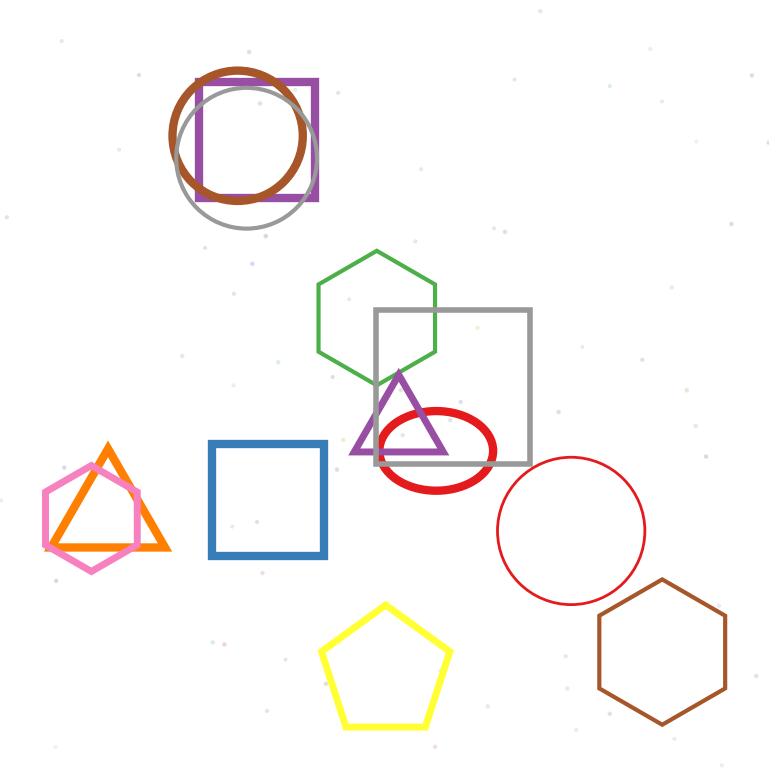[{"shape": "oval", "thickness": 3, "radius": 0.37, "center": [0.567, 0.414]}, {"shape": "circle", "thickness": 1, "radius": 0.48, "center": [0.742, 0.31]}, {"shape": "square", "thickness": 3, "radius": 0.36, "center": [0.348, 0.351]}, {"shape": "hexagon", "thickness": 1.5, "radius": 0.44, "center": [0.489, 0.587]}, {"shape": "square", "thickness": 3, "radius": 0.38, "center": [0.334, 0.818]}, {"shape": "triangle", "thickness": 2.5, "radius": 0.33, "center": [0.518, 0.446]}, {"shape": "triangle", "thickness": 3, "radius": 0.43, "center": [0.14, 0.332]}, {"shape": "pentagon", "thickness": 2.5, "radius": 0.44, "center": [0.501, 0.127]}, {"shape": "hexagon", "thickness": 1.5, "radius": 0.47, "center": [0.86, 0.153]}, {"shape": "circle", "thickness": 3, "radius": 0.42, "center": [0.309, 0.824]}, {"shape": "hexagon", "thickness": 2.5, "radius": 0.34, "center": [0.119, 0.327]}, {"shape": "square", "thickness": 2, "radius": 0.5, "center": [0.589, 0.497]}, {"shape": "circle", "thickness": 1.5, "radius": 0.46, "center": [0.32, 0.795]}]